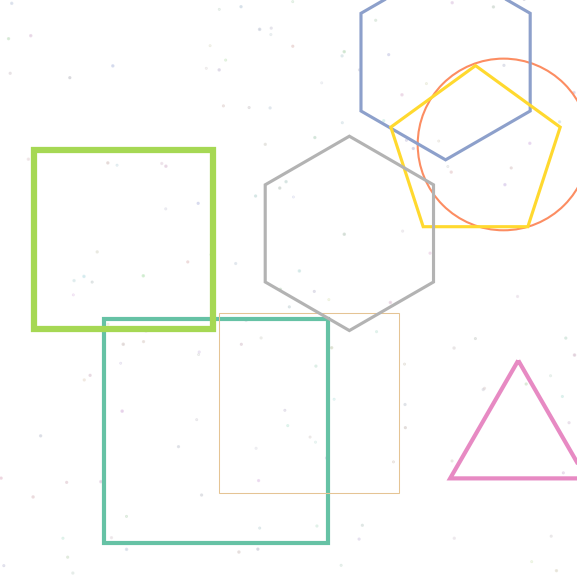[{"shape": "square", "thickness": 2, "radius": 0.97, "center": [0.374, 0.252]}, {"shape": "circle", "thickness": 1, "radius": 0.74, "center": [0.872, 0.749]}, {"shape": "hexagon", "thickness": 1.5, "radius": 0.85, "center": [0.772, 0.892]}, {"shape": "triangle", "thickness": 2, "radius": 0.68, "center": [0.897, 0.239]}, {"shape": "square", "thickness": 3, "radius": 0.78, "center": [0.214, 0.584]}, {"shape": "pentagon", "thickness": 1.5, "radius": 0.77, "center": [0.823, 0.731]}, {"shape": "square", "thickness": 0.5, "radius": 0.78, "center": [0.535, 0.301]}, {"shape": "hexagon", "thickness": 1.5, "radius": 0.84, "center": [0.605, 0.595]}]